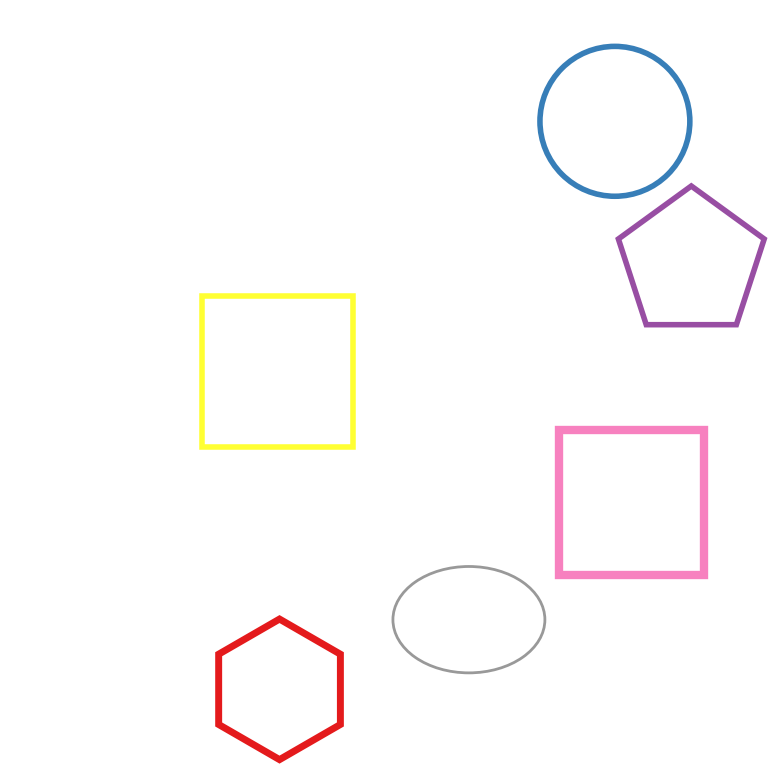[{"shape": "hexagon", "thickness": 2.5, "radius": 0.46, "center": [0.363, 0.105]}, {"shape": "circle", "thickness": 2, "radius": 0.49, "center": [0.799, 0.842]}, {"shape": "pentagon", "thickness": 2, "radius": 0.5, "center": [0.898, 0.659]}, {"shape": "square", "thickness": 2, "radius": 0.49, "center": [0.361, 0.517]}, {"shape": "square", "thickness": 3, "radius": 0.47, "center": [0.82, 0.347]}, {"shape": "oval", "thickness": 1, "radius": 0.49, "center": [0.609, 0.195]}]